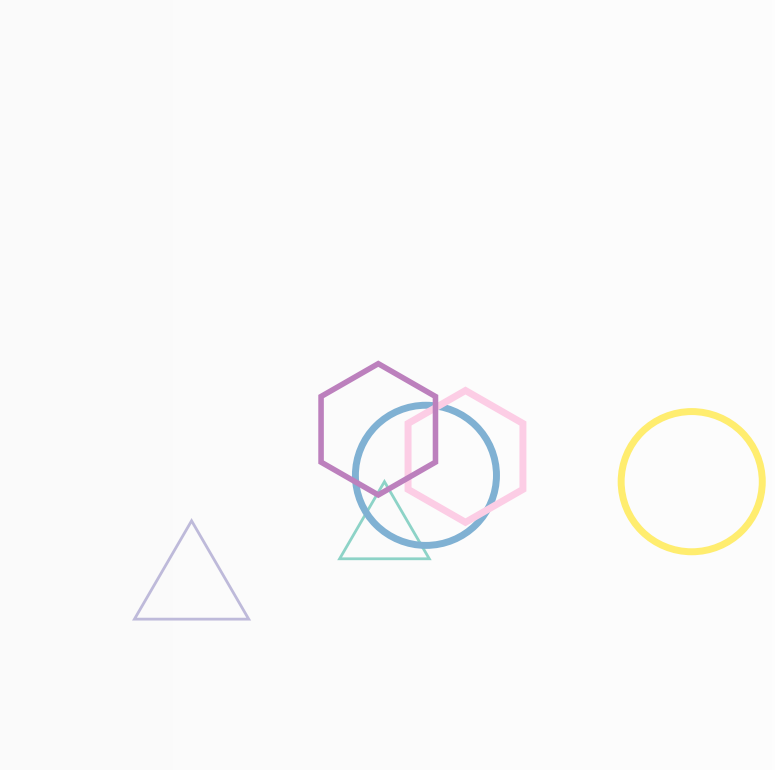[{"shape": "triangle", "thickness": 1, "radius": 0.33, "center": [0.496, 0.308]}, {"shape": "triangle", "thickness": 1, "radius": 0.43, "center": [0.247, 0.238]}, {"shape": "circle", "thickness": 2.5, "radius": 0.46, "center": [0.55, 0.383]}, {"shape": "hexagon", "thickness": 2.5, "radius": 0.43, "center": [0.601, 0.407]}, {"shape": "hexagon", "thickness": 2, "radius": 0.43, "center": [0.488, 0.442]}, {"shape": "circle", "thickness": 2.5, "radius": 0.46, "center": [0.893, 0.374]}]